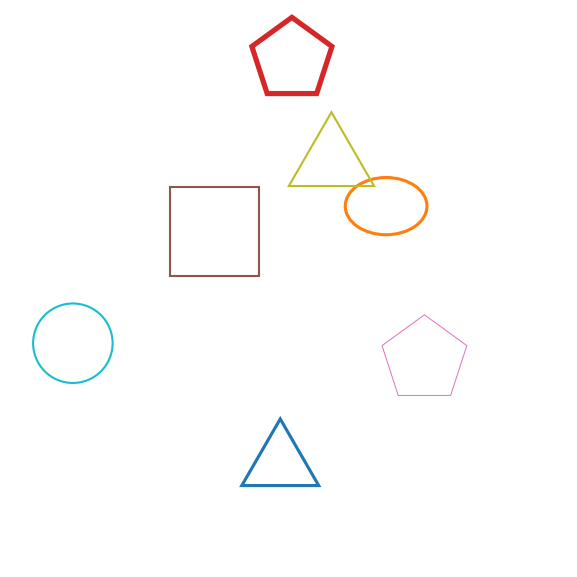[{"shape": "triangle", "thickness": 1.5, "radius": 0.38, "center": [0.485, 0.197]}, {"shape": "oval", "thickness": 1.5, "radius": 0.35, "center": [0.669, 0.642]}, {"shape": "pentagon", "thickness": 2.5, "radius": 0.36, "center": [0.505, 0.896]}, {"shape": "square", "thickness": 1, "radius": 0.38, "center": [0.372, 0.598]}, {"shape": "pentagon", "thickness": 0.5, "radius": 0.39, "center": [0.735, 0.377]}, {"shape": "triangle", "thickness": 1, "radius": 0.43, "center": [0.574, 0.72]}, {"shape": "circle", "thickness": 1, "radius": 0.34, "center": [0.126, 0.405]}]